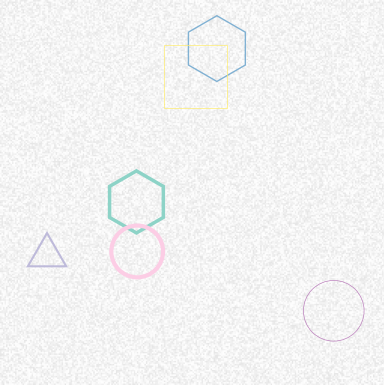[{"shape": "hexagon", "thickness": 2.5, "radius": 0.4, "center": [0.354, 0.476]}, {"shape": "triangle", "thickness": 1.5, "radius": 0.29, "center": [0.122, 0.337]}, {"shape": "hexagon", "thickness": 1, "radius": 0.43, "center": [0.563, 0.874]}, {"shape": "circle", "thickness": 3, "radius": 0.34, "center": [0.356, 0.347]}, {"shape": "circle", "thickness": 0.5, "radius": 0.39, "center": [0.867, 0.193]}, {"shape": "square", "thickness": 0.5, "radius": 0.41, "center": [0.507, 0.801]}]